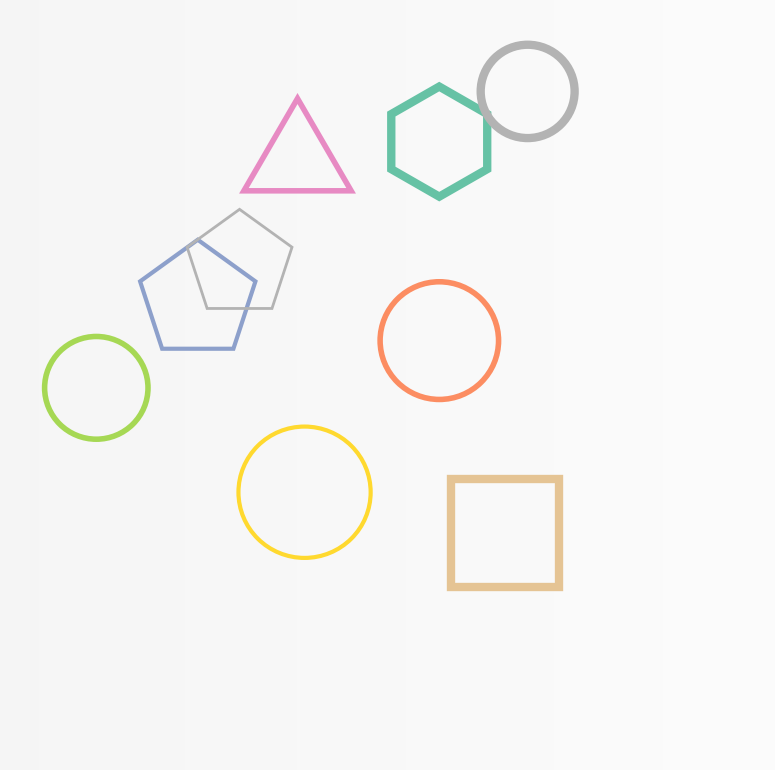[{"shape": "hexagon", "thickness": 3, "radius": 0.36, "center": [0.567, 0.816]}, {"shape": "circle", "thickness": 2, "radius": 0.38, "center": [0.567, 0.558]}, {"shape": "pentagon", "thickness": 1.5, "radius": 0.39, "center": [0.255, 0.61]}, {"shape": "triangle", "thickness": 2, "radius": 0.4, "center": [0.384, 0.792]}, {"shape": "circle", "thickness": 2, "radius": 0.33, "center": [0.124, 0.496]}, {"shape": "circle", "thickness": 1.5, "radius": 0.43, "center": [0.393, 0.361]}, {"shape": "square", "thickness": 3, "radius": 0.35, "center": [0.652, 0.307]}, {"shape": "pentagon", "thickness": 1, "radius": 0.36, "center": [0.309, 0.657]}, {"shape": "circle", "thickness": 3, "radius": 0.3, "center": [0.681, 0.881]}]